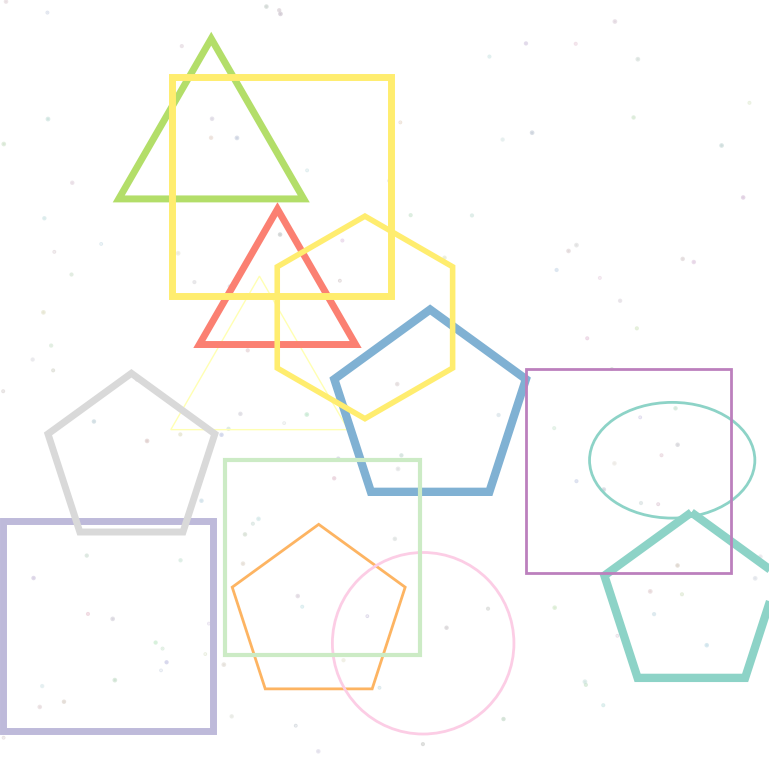[{"shape": "oval", "thickness": 1, "radius": 0.54, "center": [0.873, 0.402]}, {"shape": "pentagon", "thickness": 3, "radius": 0.59, "center": [0.898, 0.216]}, {"shape": "triangle", "thickness": 0.5, "radius": 0.66, "center": [0.337, 0.508]}, {"shape": "square", "thickness": 2.5, "radius": 0.68, "center": [0.14, 0.187]}, {"shape": "triangle", "thickness": 2.5, "radius": 0.59, "center": [0.36, 0.611]}, {"shape": "pentagon", "thickness": 3, "radius": 0.65, "center": [0.559, 0.467]}, {"shape": "pentagon", "thickness": 1, "radius": 0.59, "center": [0.414, 0.201]}, {"shape": "triangle", "thickness": 2.5, "radius": 0.69, "center": [0.274, 0.811]}, {"shape": "circle", "thickness": 1, "radius": 0.59, "center": [0.55, 0.165]}, {"shape": "pentagon", "thickness": 2.5, "radius": 0.57, "center": [0.171, 0.401]}, {"shape": "square", "thickness": 1, "radius": 0.66, "center": [0.816, 0.388]}, {"shape": "square", "thickness": 1.5, "radius": 0.63, "center": [0.419, 0.277]}, {"shape": "hexagon", "thickness": 2, "radius": 0.66, "center": [0.474, 0.588]}, {"shape": "square", "thickness": 2.5, "radius": 0.71, "center": [0.366, 0.757]}]